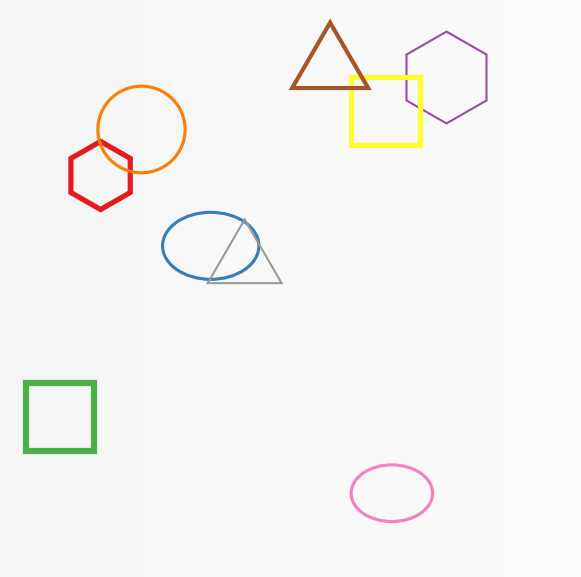[{"shape": "hexagon", "thickness": 2.5, "radius": 0.29, "center": [0.173, 0.695]}, {"shape": "oval", "thickness": 1.5, "radius": 0.41, "center": [0.363, 0.573]}, {"shape": "square", "thickness": 3, "radius": 0.29, "center": [0.103, 0.277]}, {"shape": "hexagon", "thickness": 1, "radius": 0.4, "center": [0.768, 0.865]}, {"shape": "circle", "thickness": 1.5, "radius": 0.38, "center": [0.243, 0.775]}, {"shape": "square", "thickness": 2.5, "radius": 0.3, "center": [0.663, 0.807]}, {"shape": "triangle", "thickness": 2, "radius": 0.38, "center": [0.568, 0.884]}, {"shape": "oval", "thickness": 1.5, "radius": 0.35, "center": [0.674, 0.145]}, {"shape": "triangle", "thickness": 1, "radius": 0.37, "center": [0.421, 0.546]}]